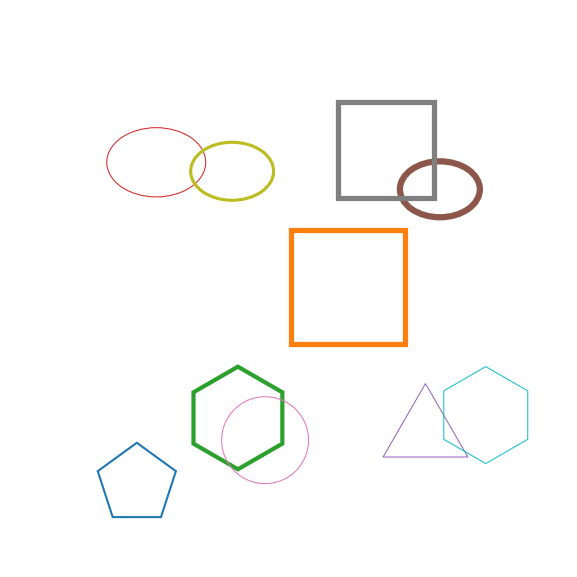[{"shape": "pentagon", "thickness": 1, "radius": 0.36, "center": [0.237, 0.161]}, {"shape": "square", "thickness": 2.5, "radius": 0.49, "center": [0.602, 0.502]}, {"shape": "hexagon", "thickness": 2, "radius": 0.44, "center": [0.412, 0.275]}, {"shape": "oval", "thickness": 0.5, "radius": 0.43, "center": [0.271, 0.718]}, {"shape": "triangle", "thickness": 0.5, "radius": 0.42, "center": [0.737, 0.25]}, {"shape": "oval", "thickness": 3, "radius": 0.35, "center": [0.762, 0.671]}, {"shape": "circle", "thickness": 0.5, "radius": 0.38, "center": [0.459, 0.237]}, {"shape": "square", "thickness": 2.5, "radius": 0.42, "center": [0.668, 0.74]}, {"shape": "oval", "thickness": 1.5, "radius": 0.36, "center": [0.402, 0.703]}, {"shape": "hexagon", "thickness": 0.5, "radius": 0.42, "center": [0.841, 0.28]}]